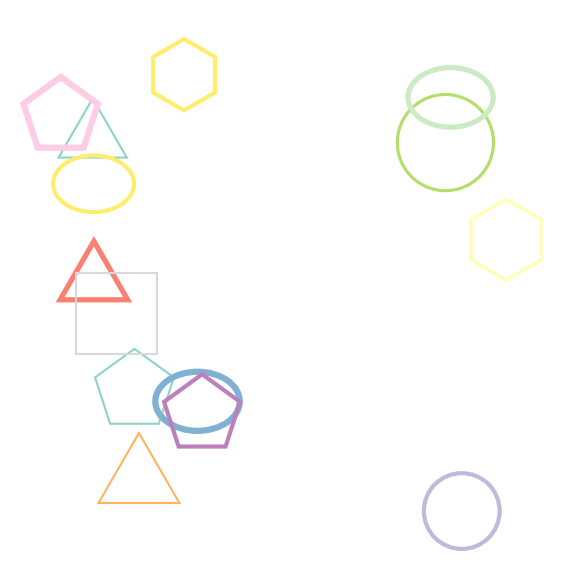[{"shape": "pentagon", "thickness": 1, "radius": 0.36, "center": [0.233, 0.323]}, {"shape": "triangle", "thickness": 1, "radius": 0.34, "center": [0.16, 0.76]}, {"shape": "hexagon", "thickness": 1.5, "radius": 0.35, "center": [0.876, 0.584]}, {"shape": "circle", "thickness": 2, "radius": 0.33, "center": [0.8, 0.114]}, {"shape": "triangle", "thickness": 2.5, "radius": 0.34, "center": [0.163, 0.514]}, {"shape": "oval", "thickness": 3, "radius": 0.37, "center": [0.342, 0.304]}, {"shape": "triangle", "thickness": 1, "radius": 0.4, "center": [0.241, 0.169]}, {"shape": "circle", "thickness": 1.5, "radius": 0.42, "center": [0.771, 0.752]}, {"shape": "pentagon", "thickness": 3, "radius": 0.34, "center": [0.105, 0.798]}, {"shape": "square", "thickness": 1, "radius": 0.35, "center": [0.201, 0.457]}, {"shape": "pentagon", "thickness": 2, "radius": 0.35, "center": [0.35, 0.282]}, {"shape": "oval", "thickness": 2.5, "radius": 0.37, "center": [0.78, 0.83]}, {"shape": "oval", "thickness": 2, "radius": 0.35, "center": [0.162, 0.681]}, {"shape": "hexagon", "thickness": 2, "radius": 0.31, "center": [0.319, 0.87]}]